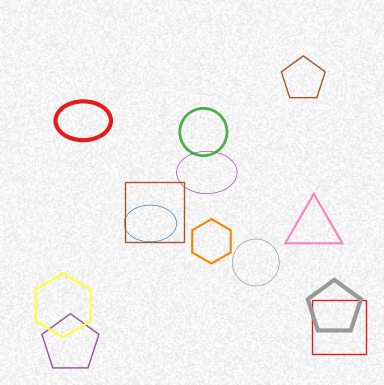[{"shape": "square", "thickness": 1, "radius": 0.35, "center": [0.882, 0.151]}, {"shape": "oval", "thickness": 3, "radius": 0.36, "center": [0.216, 0.686]}, {"shape": "oval", "thickness": 0.5, "radius": 0.34, "center": [0.391, 0.42]}, {"shape": "circle", "thickness": 2, "radius": 0.31, "center": [0.528, 0.657]}, {"shape": "pentagon", "thickness": 1, "radius": 0.39, "center": [0.183, 0.107]}, {"shape": "oval", "thickness": 0.5, "radius": 0.39, "center": [0.537, 0.552]}, {"shape": "hexagon", "thickness": 1.5, "radius": 0.29, "center": [0.549, 0.373]}, {"shape": "hexagon", "thickness": 1.5, "radius": 0.41, "center": [0.164, 0.207]}, {"shape": "square", "thickness": 1, "radius": 0.38, "center": [0.401, 0.449]}, {"shape": "pentagon", "thickness": 1, "radius": 0.3, "center": [0.788, 0.795]}, {"shape": "triangle", "thickness": 1.5, "radius": 0.43, "center": [0.815, 0.411]}, {"shape": "circle", "thickness": 0.5, "radius": 0.3, "center": [0.664, 0.318]}, {"shape": "pentagon", "thickness": 3, "radius": 0.36, "center": [0.868, 0.2]}]